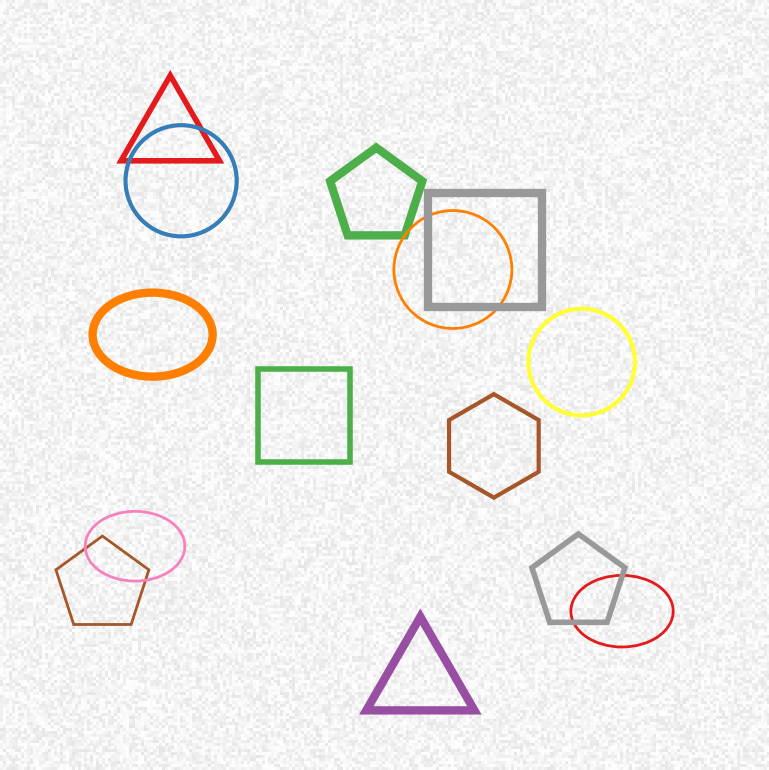[{"shape": "triangle", "thickness": 2, "radius": 0.37, "center": [0.221, 0.828]}, {"shape": "oval", "thickness": 1, "radius": 0.33, "center": [0.808, 0.206]}, {"shape": "circle", "thickness": 1.5, "radius": 0.36, "center": [0.235, 0.765]}, {"shape": "square", "thickness": 2, "radius": 0.3, "center": [0.395, 0.461]}, {"shape": "pentagon", "thickness": 3, "radius": 0.31, "center": [0.489, 0.745]}, {"shape": "triangle", "thickness": 3, "radius": 0.41, "center": [0.546, 0.118]}, {"shape": "oval", "thickness": 3, "radius": 0.39, "center": [0.198, 0.565]}, {"shape": "circle", "thickness": 1, "radius": 0.38, "center": [0.588, 0.65]}, {"shape": "circle", "thickness": 1.5, "radius": 0.35, "center": [0.755, 0.53]}, {"shape": "pentagon", "thickness": 1, "radius": 0.32, "center": [0.133, 0.24]}, {"shape": "hexagon", "thickness": 1.5, "radius": 0.34, "center": [0.641, 0.421]}, {"shape": "oval", "thickness": 1, "radius": 0.32, "center": [0.175, 0.291]}, {"shape": "pentagon", "thickness": 2, "radius": 0.32, "center": [0.751, 0.243]}, {"shape": "square", "thickness": 3, "radius": 0.37, "center": [0.63, 0.675]}]